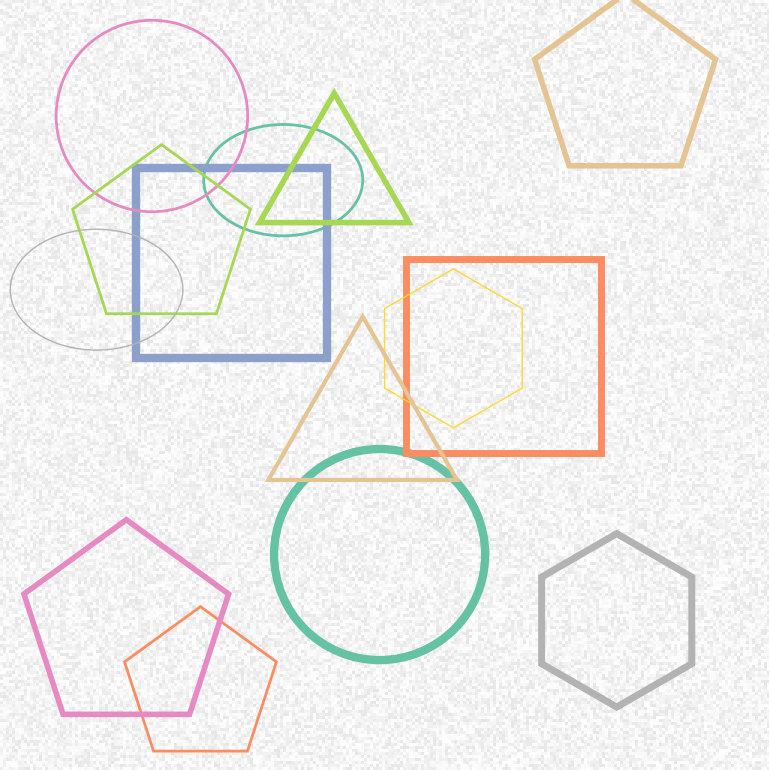[{"shape": "oval", "thickness": 1, "radius": 0.52, "center": [0.368, 0.766]}, {"shape": "circle", "thickness": 3, "radius": 0.69, "center": [0.493, 0.28]}, {"shape": "square", "thickness": 2.5, "radius": 0.63, "center": [0.654, 0.538]}, {"shape": "pentagon", "thickness": 1, "radius": 0.52, "center": [0.26, 0.108]}, {"shape": "square", "thickness": 3, "radius": 0.62, "center": [0.301, 0.659]}, {"shape": "circle", "thickness": 1, "radius": 0.62, "center": [0.197, 0.849]}, {"shape": "pentagon", "thickness": 2, "radius": 0.7, "center": [0.164, 0.185]}, {"shape": "pentagon", "thickness": 1, "radius": 0.61, "center": [0.21, 0.691]}, {"shape": "triangle", "thickness": 2, "radius": 0.56, "center": [0.434, 0.767]}, {"shape": "hexagon", "thickness": 0.5, "radius": 0.52, "center": [0.589, 0.548]}, {"shape": "pentagon", "thickness": 2, "radius": 0.62, "center": [0.812, 0.885]}, {"shape": "triangle", "thickness": 1.5, "radius": 0.71, "center": [0.471, 0.447]}, {"shape": "hexagon", "thickness": 2.5, "radius": 0.56, "center": [0.801, 0.194]}, {"shape": "oval", "thickness": 0.5, "radius": 0.56, "center": [0.125, 0.624]}]